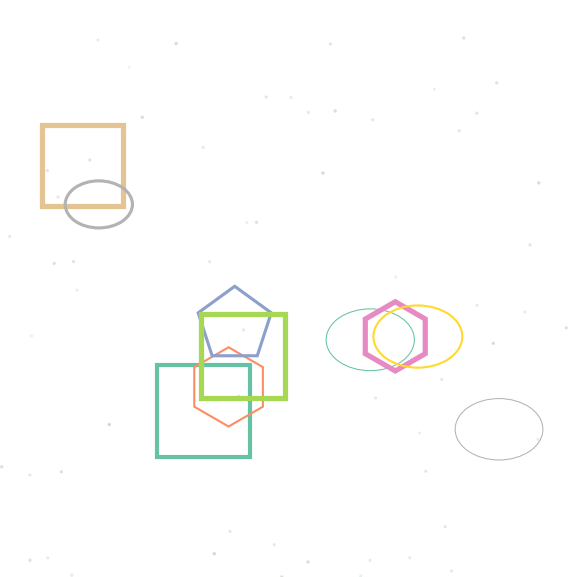[{"shape": "oval", "thickness": 0.5, "radius": 0.38, "center": [0.641, 0.411]}, {"shape": "square", "thickness": 2, "radius": 0.4, "center": [0.352, 0.287]}, {"shape": "hexagon", "thickness": 1, "radius": 0.34, "center": [0.396, 0.329]}, {"shape": "pentagon", "thickness": 1.5, "radius": 0.33, "center": [0.406, 0.437]}, {"shape": "hexagon", "thickness": 2.5, "radius": 0.3, "center": [0.684, 0.417]}, {"shape": "square", "thickness": 2.5, "radius": 0.36, "center": [0.421, 0.382]}, {"shape": "oval", "thickness": 1, "radius": 0.38, "center": [0.724, 0.416]}, {"shape": "square", "thickness": 2.5, "radius": 0.35, "center": [0.143, 0.713]}, {"shape": "oval", "thickness": 1.5, "radius": 0.29, "center": [0.171, 0.645]}, {"shape": "oval", "thickness": 0.5, "radius": 0.38, "center": [0.864, 0.256]}]